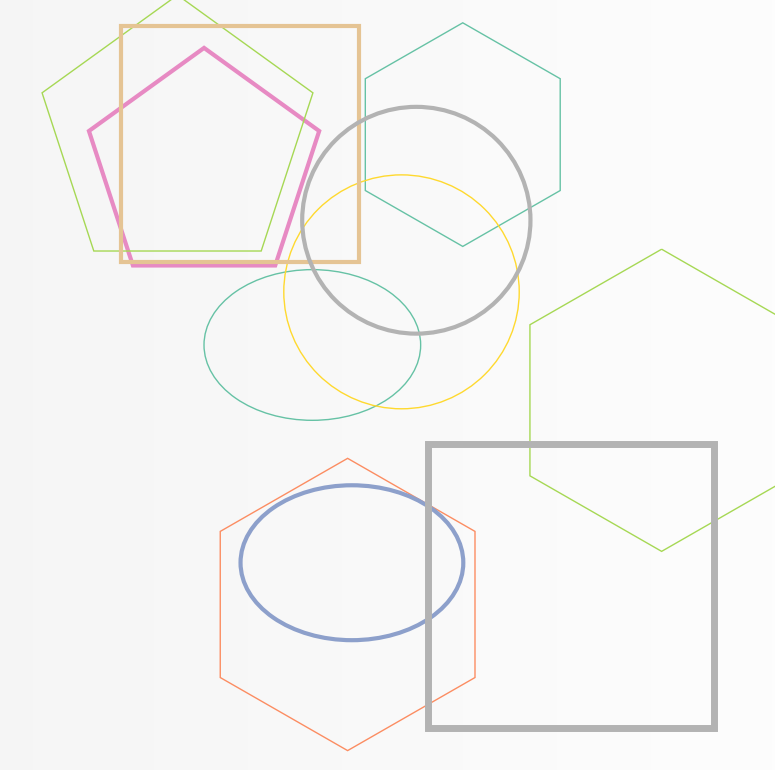[{"shape": "oval", "thickness": 0.5, "radius": 0.7, "center": [0.403, 0.552]}, {"shape": "hexagon", "thickness": 0.5, "radius": 0.73, "center": [0.597, 0.825]}, {"shape": "hexagon", "thickness": 0.5, "radius": 0.95, "center": [0.449, 0.215]}, {"shape": "oval", "thickness": 1.5, "radius": 0.72, "center": [0.454, 0.269]}, {"shape": "pentagon", "thickness": 1.5, "radius": 0.78, "center": [0.263, 0.782]}, {"shape": "pentagon", "thickness": 0.5, "radius": 0.92, "center": [0.229, 0.823]}, {"shape": "hexagon", "thickness": 0.5, "radius": 0.98, "center": [0.854, 0.48]}, {"shape": "circle", "thickness": 0.5, "radius": 0.76, "center": [0.518, 0.621]}, {"shape": "square", "thickness": 1.5, "radius": 0.77, "center": [0.31, 0.813]}, {"shape": "square", "thickness": 2.5, "radius": 0.92, "center": [0.736, 0.239]}, {"shape": "circle", "thickness": 1.5, "radius": 0.74, "center": [0.537, 0.714]}]